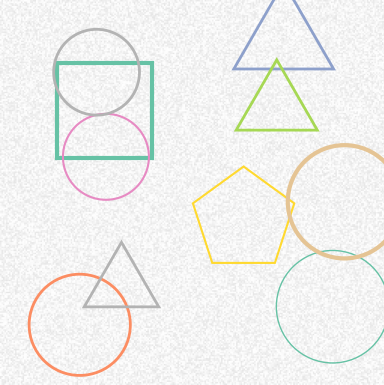[{"shape": "circle", "thickness": 1, "radius": 0.73, "center": [0.864, 0.203]}, {"shape": "square", "thickness": 3, "radius": 0.62, "center": [0.271, 0.712]}, {"shape": "circle", "thickness": 2, "radius": 0.66, "center": [0.207, 0.156]}, {"shape": "triangle", "thickness": 2, "radius": 0.75, "center": [0.737, 0.896]}, {"shape": "circle", "thickness": 1.5, "radius": 0.56, "center": [0.275, 0.593]}, {"shape": "triangle", "thickness": 2, "radius": 0.61, "center": [0.719, 0.723]}, {"shape": "pentagon", "thickness": 1.5, "radius": 0.69, "center": [0.633, 0.429]}, {"shape": "circle", "thickness": 3, "radius": 0.74, "center": [0.895, 0.476]}, {"shape": "triangle", "thickness": 2, "radius": 0.56, "center": [0.316, 0.259]}, {"shape": "circle", "thickness": 2, "radius": 0.56, "center": [0.251, 0.812]}]